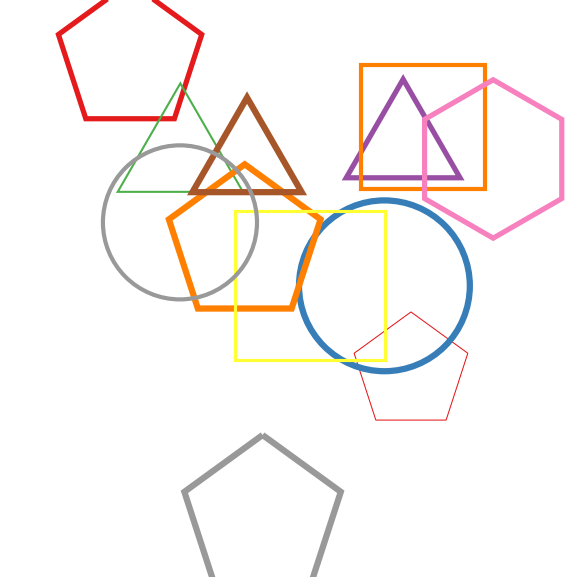[{"shape": "pentagon", "thickness": 0.5, "radius": 0.52, "center": [0.712, 0.355]}, {"shape": "pentagon", "thickness": 2.5, "radius": 0.65, "center": [0.225, 0.899]}, {"shape": "circle", "thickness": 3, "radius": 0.74, "center": [0.666, 0.504]}, {"shape": "triangle", "thickness": 1, "radius": 0.63, "center": [0.312, 0.73]}, {"shape": "triangle", "thickness": 2.5, "radius": 0.57, "center": [0.698, 0.748]}, {"shape": "pentagon", "thickness": 3, "radius": 0.69, "center": [0.424, 0.577]}, {"shape": "square", "thickness": 2, "radius": 0.54, "center": [0.733, 0.779]}, {"shape": "square", "thickness": 1.5, "radius": 0.65, "center": [0.537, 0.505]}, {"shape": "triangle", "thickness": 3, "radius": 0.55, "center": [0.428, 0.721]}, {"shape": "hexagon", "thickness": 2.5, "radius": 0.69, "center": [0.854, 0.724]}, {"shape": "circle", "thickness": 2, "radius": 0.67, "center": [0.312, 0.614]}, {"shape": "pentagon", "thickness": 3, "radius": 0.71, "center": [0.455, 0.103]}]